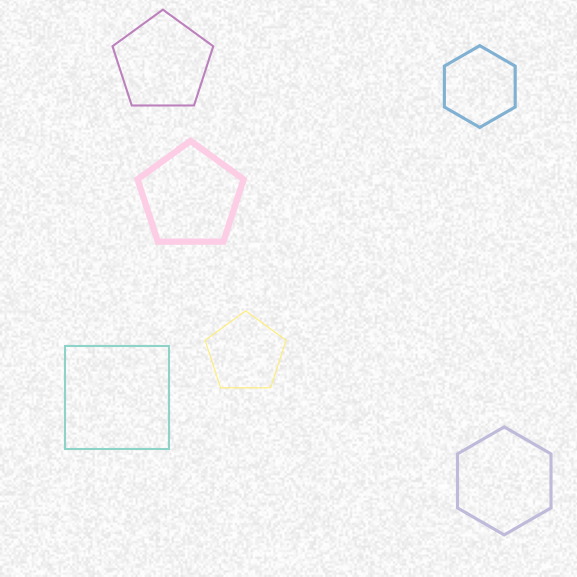[{"shape": "square", "thickness": 1, "radius": 0.45, "center": [0.202, 0.311]}, {"shape": "hexagon", "thickness": 1.5, "radius": 0.47, "center": [0.873, 0.166]}, {"shape": "hexagon", "thickness": 1.5, "radius": 0.35, "center": [0.831, 0.849]}, {"shape": "pentagon", "thickness": 3, "radius": 0.48, "center": [0.33, 0.659]}, {"shape": "pentagon", "thickness": 1, "radius": 0.46, "center": [0.282, 0.891]}, {"shape": "pentagon", "thickness": 0.5, "radius": 0.37, "center": [0.425, 0.387]}]